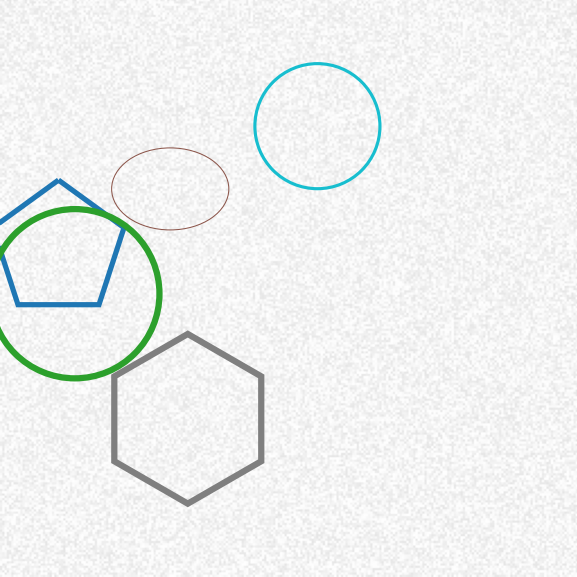[{"shape": "pentagon", "thickness": 2.5, "radius": 0.6, "center": [0.101, 0.568]}, {"shape": "circle", "thickness": 3, "radius": 0.73, "center": [0.13, 0.491]}, {"shape": "oval", "thickness": 0.5, "radius": 0.51, "center": [0.295, 0.672]}, {"shape": "hexagon", "thickness": 3, "radius": 0.73, "center": [0.325, 0.274]}, {"shape": "circle", "thickness": 1.5, "radius": 0.54, "center": [0.55, 0.781]}]